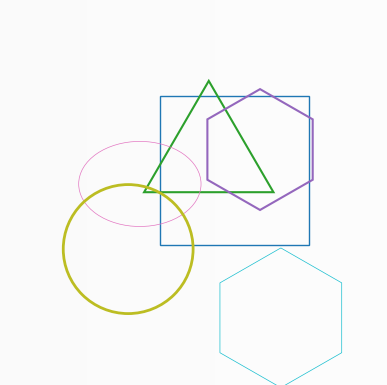[{"shape": "square", "thickness": 1, "radius": 0.97, "center": [0.605, 0.557]}, {"shape": "triangle", "thickness": 1.5, "radius": 0.96, "center": [0.539, 0.597]}, {"shape": "hexagon", "thickness": 1.5, "radius": 0.78, "center": [0.671, 0.612]}, {"shape": "oval", "thickness": 0.5, "radius": 0.79, "center": [0.361, 0.522]}, {"shape": "circle", "thickness": 2, "radius": 0.84, "center": [0.331, 0.353]}, {"shape": "hexagon", "thickness": 0.5, "radius": 0.91, "center": [0.725, 0.175]}]